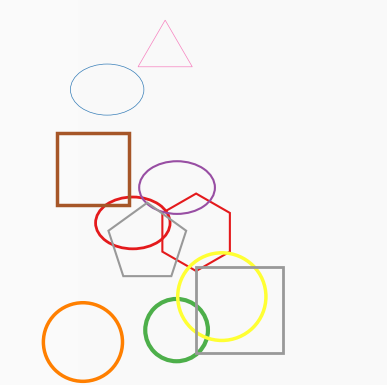[{"shape": "hexagon", "thickness": 1.5, "radius": 0.5, "center": [0.506, 0.397]}, {"shape": "oval", "thickness": 2, "radius": 0.48, "center": [0.343, 0.421]}, {"shape": "oval", "thickness": 0.5, "radius": 0.47, "center": [0.277, 0.767]}, {"shape": "circle", "thickness": 3, "radius": 0.4, "center": [0.456, 0.143]}, {"shape": "oval", "thickness": 1.5, "radius": 0.49, "center": [0.457, 0.513]}, {"shape": "circle", "thickness": 2.5, "radius": 0.51, "center": [0.214, 0.112]}, {"shape": "circle", "thickness": 2.5, "radius": 0.57, "center": [0.572, 0.23]}, {"shape": "square", "thickness": 2.5, "radius": 0.46, "center": [0.239, 0.561]}, {"shape": "triangle", "thickness": 0.5, "radius": 0.4, "center": [0.426, 0.867]}, {"shape": "square", "thickness": 2, "radius": 0.56, "center": [0.618, 0.195]}, {"shape": "pentagon", "thickness": 1.5, "radius": 0.53, "center": [0.38, 0.368]}]